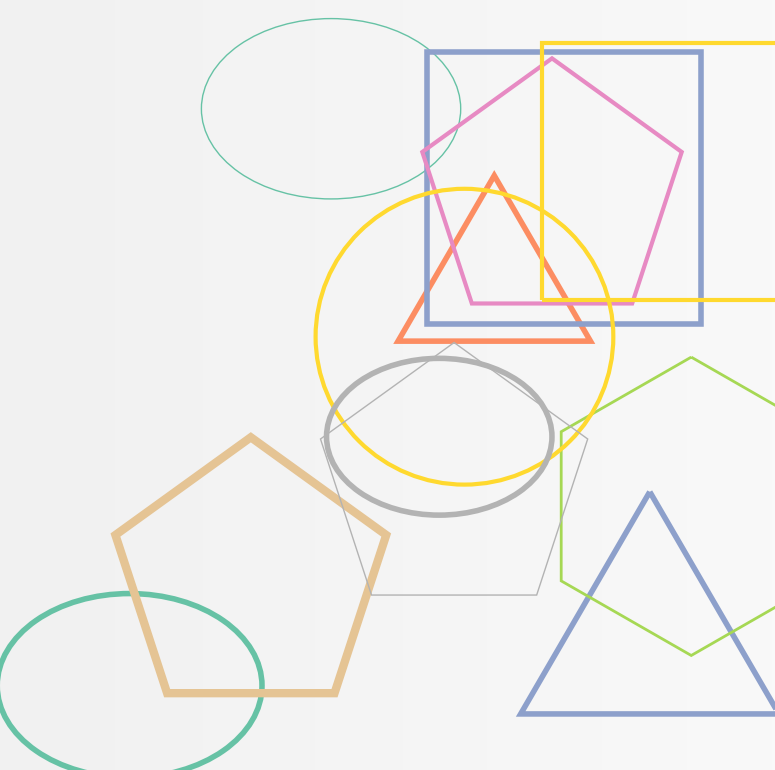[{"shape": "oval", "thickness": 0.5, "radius": 0.84, "center": [0.427, 0.859]}, {"shape": "oval", "thickness": 2, "radius": 0.85, "center": [0.167, 0.11]}, {"shape": "triangle", "thickness": 2, "radius": 0.72, "center": [0.638, 0.629]}, {"shape": "triangle", "thickness": 2, "radius": 0.96, "center": [0.838, 0.169]}, {"shape": "square", "thickness": 2, "radius": 0.88, "center": [0.728, 0.756]}, {"shape": "pentagon", "thickness": 1.5, "radius": 0.88, "center": [0.712, 0.748]}, {"shape": "hexagon", "thickness": 1, "radius": 0.97, "center": [0.892, 0.342]}, {"shape": "square", "thickness": 1.5, "radius": 0.83, "center": [0.866, 0.777]}, {"shape": "circle", "thickness": 1.5, "radius": 0.96, "center": [0.599, 0.563]}, {"shape": "pentagon", "thickness": 3, "radius": 0.92, "center": [0.324, 0.248]}, {"shape": "oval", "thickness": 2, "radius": 0.73, "center": [0.567, 0.433]}, {"shape": "pentagon", "thickness": 0.5, "radius": 0.91, "center": [0.586, 0.374]}]